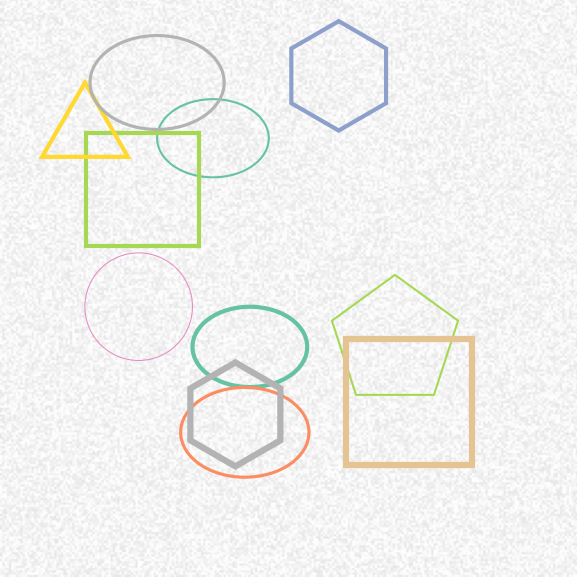[{"shape": "oval", "thickness": 2, "radius": 0.5, "center": [0.433, 0.398]}, {"shape": "oval", "thickness": 1, "radius": 0.48, "center": [0.369, 0.76]}, {"shape": "oval", "thickness": 1.5, "radius": 0.56, "center": [0.424, 0.251]}, {"shape": "hexagon", "thickness": 2, "radius": 0.47, "center": [0.586, 0.868]}, {"shape": "circle", "thickness": 0.5, "radius": 0.47, "center": [0.24, 0.468]}, {"shape": "square", "thickness": 2, "radius": 0.49, "center": [0.246, 0.671]}, {"shape": "pentagon", "thickness": 1, "radius": 0.57, "center": [0.684, 0.408]}, {"shape": "triangle", "thickness": 2, "radius": 0.43, "center": [0.147, 0.77]}, {"shape": "square", "thickness": 3, "radius": 0.54, "center": [0.708, 0.303]}, {"shape": "oval", "thickness": 1.5, "radius": 0.58, "center": [0.272, 0.856]}, {"shape": "hexagon", "thickness": 3, "radius": 0.45, "center": [0.408, 0.282]}]